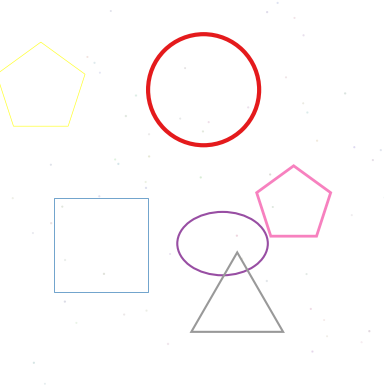[{"shape": "circle", "thickness": 3, "radius": 0.72, "center": [0.529, 0.767]}, {"shape": "square", "thickness": 0.5, "radius": 0.61, "center": [0.262, 0.364]}, {"shape": "oval", "thickness": 1.5, "radius": 0.59, "center": [0.578, 0.367]}, {"shape": "pentagon", "thickness": 0.5, "radius": 0.6, "center": [0.106, 0.77]}, {"shape": "pentagon", "thickness": 2, "radius": 0.51, "center": [0.763, 0.468]}, {"shape": "triangle", "thickness": 1.5, "radius": 0.69, "center": [0.616, 0.207]}]